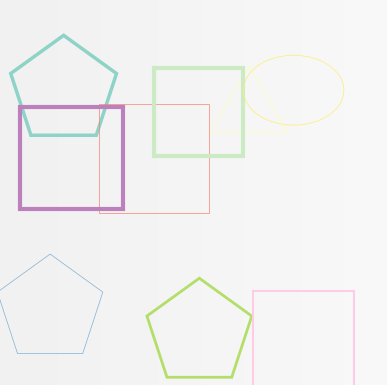[{"shape": "pentagon", "thickness": 2.5, "radius": 0.72, "center": [0.164, 0.765]}, {"shape": "triangle", "thickness": 0.5, "radius": 0.57, "center": [0.643, 0.714]}, {"shape": "square", "thickness": 0.5, "radius": 0.71, "center": [0.398, 0.588]}, {"shape": "pentagon", "thickness": 0.5, "radius": 0.71, "center": [0.129, 0.197]}, {"shape": "pentagon", "thickness": 2, "radius": 0.71, "center": [0.514, 0.135]}, {"shape": "square", "thickness": 1.5, "radius": 0.65, "center": [0.784, 0.113]}, {"shape": "square", "thickness": 3, "radius": 0.67, "center": [0.184, 0.589]}, {"shape": "square", "thickness": 3, "radius": 0.57, "center": [0.513, 0.71]}, {"shape": "oval", "thickness": 0.5, "radius": 0.65, "center": [0.758, 0.766]}]